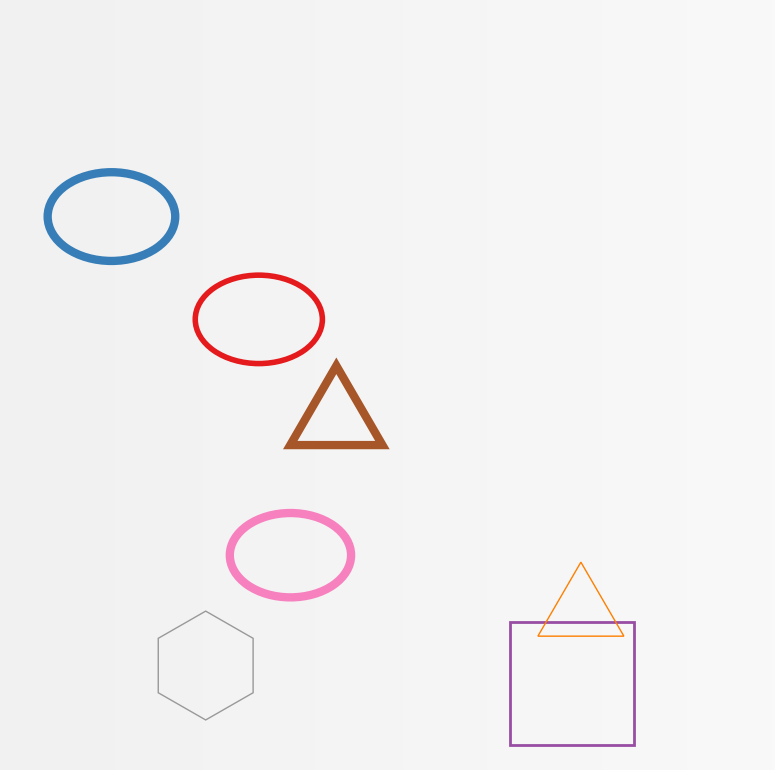[{"shape": "oval", "thickness": 2, "radius": 0.41, "center": [0.334, 0.585]}, {"shape": "oval", "thickness": 3, "radius": 0.41, "center": [0.144, 0.719]}, {"shape": "square", "thickness": 1, "radius": 0.4, "center": [0.738, 0.112]}, {"shape": "triangle", "thickness": 0.5, "radius": 0.32, "center": [0.75, 0.206]}, {"shape": "triangle", "thickness": 3, "radius": 0.34, "center": [0.434, 0.456]}, {"shape": "oval", "thickness": 3, "radius": 0.39, "center": [0.375, 0.279]}, {"shape": "hexagon", "thickness": 0.5, "radius": 0.35, "center": [0.265, 0.136]}]